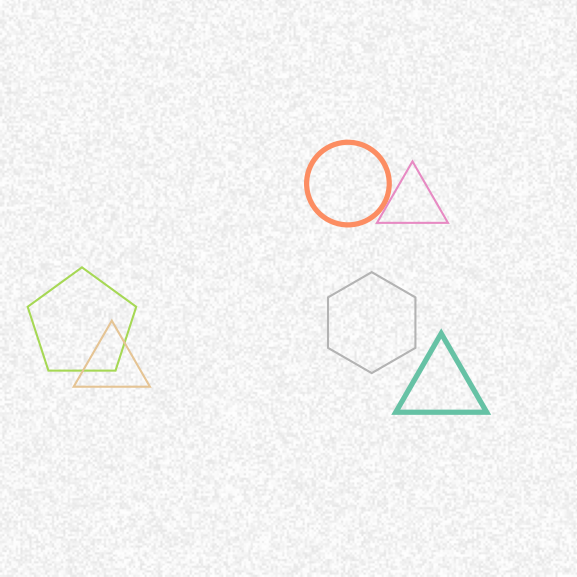[{"shape": "triangle", "thickness": 2.5, "radius": 0.45, "center": [0.764, 0.331]}, {"shape": "circle", "thickness": 2.5, "radius": 0.36, "center": [0.602, 0.681]}, {"shape": "triangle", "thickness": 1, "radius": 0.35, "center": [0.714, 0.649]}, {"shape": "pentagon", "thickness": 1, "radius": 0.49, "center": [0.142, 0.437]}, {"shape": "triangle", "thickness": 1, "radius": 0.38, "center": [0.194, 0.368]}, {"shape": "hexagon", "thickness": 1, "radius": 0.44, "center": [0.644, 0.44]}]